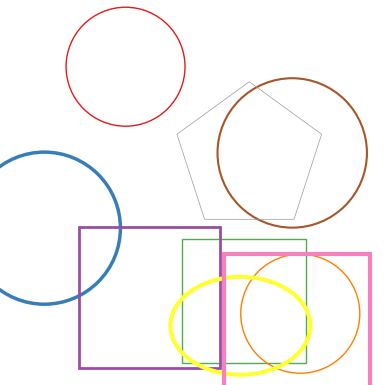[{"shape": "circle", "thickness": 1, "radius": 0.77, "center": [0.326, 0.827]}, {"shape": "circle", "thickness": 2.5, "radius": 0.99, "center": [0.115, 0.407]}, {"shape": "square", "thickness": 1, "radius": 0.81, "center": [0.634, 0.218]}, {"shape": "square", "thickness": 2, "radius": 0.92, "center": [0.388, 0.228]}, {"shape": "circle", "thickness": 1, "radius": 0.77, "center": [0.78, 0.185]}, {"shape": "oval", "thickness": 3, "radius": 0.91, "center": [0.624, 0.154]}, {"shape": "circle", "thickness": 1.5, "radius": 0.97, "center": [0.759, 0.603]}, {"shape": "square", "thickness": 3, "radius": 0.94, "center": [0.771, 0.152]}, {"shape": "pentagon", "thickness": 0.5, "radius": 0.99, "center": [0.647, 0.59]}]